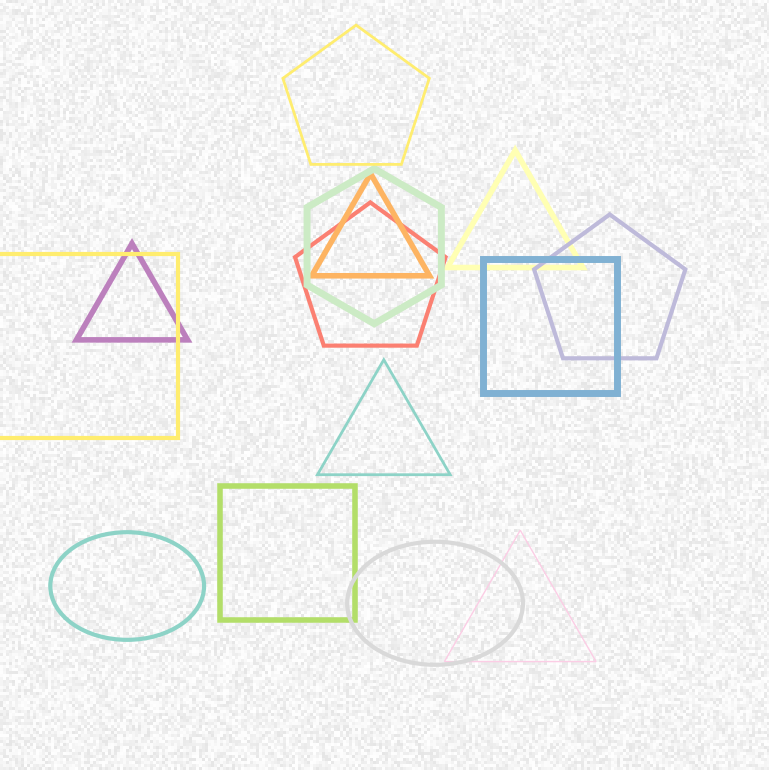[{"shape": "oval", "thickness": 1.5, "radius": 0.5, "center": [0.165, 0.239]}, {"shape": "triangle", "thickness": 1, "radius": 0.5, "center": [0.498, 0.433]}, {"shape": "triangle", "thickness": 2, "radius": 0.51, "center": [0.669, 0.703]}, {"shape": "pentagon", "thickness": 1.5, "radius": 0.52, "center": [0.792, 0.618]}, {"shape": "pentagon", "thickness": 1.5, "radius": 0.51, "center": [0.481, 0.634]}, {"shape": "square", "thickness": 2.5, "radius": 0.44, "center": [0.714, 0.577]}, {"shape": "triangle", "thickness": 2, "radius": 0.44, "center": [0.481, 0.686]}, {"shape": "square", "thickness": 2, "radius": 0.44, "center": [0.374, 0.282]}, {"shape": "triangle", "thickness": 0.5, "radius": 0.57, "center": [0.676, 0.198]}, {"shape": "oval", "thickness": 1.5, "radius": 0.57, "center": [0.565, 0.217]}, {"shape": "triangle", "thickness": 2, "radius": 0.42, "center": [0.171, 0.6]}, {"shape": "hexagon", "thickness": 2.5, "radius": 0.5, "center": [0.486, 0.68]}, {"shape": "pentagon", "thickness": 1, "radius": 0.5, "center": [0.462, 0.867]}, {"shape": "square", "thickness": 1.5, "radius": 0.6, "center": [0.112, 0.551]}]